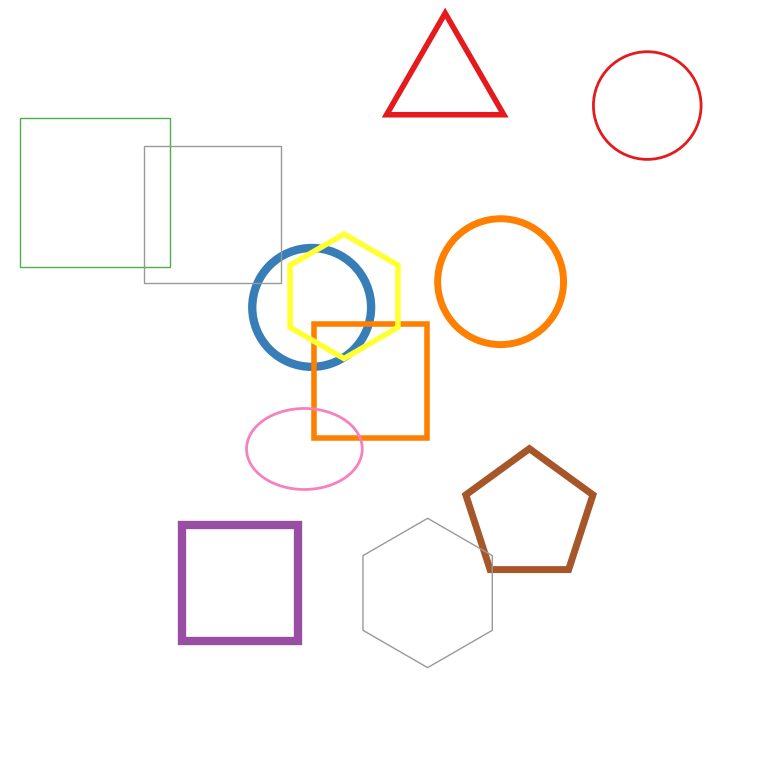[{"shape": "triangle", "thickness": 2, "radius": 0.44, "center": [0.578, 0.895]}, {"shape": "circle", "thickness": 1, "radius": 0.35, "center": [0.841, 0.863]}, {"shape": "circle", "thickness": 3, "radius": 0.39, "center": [0.405, 0.601]}, {"shape": "square", "thickness": 0.5, "radius": 0.48, "center": [0.123, 0.75]}, {"shape": "square", "thickness": 3, "radius": 0.38, "center": [0.312, 0.243]}, {"shape": "circle", "thickness": 2.5, "radius": 0.41, "center": [0.65, 0.634]}, {"shape": "square", "thickness": 2, "radius": 0.37, "center": [0.481, 0.505]}, {"shape": "hexagon", "thickness": 2, "radius": 0.4, "center": [0.447, 0.615]}, {"shape": "pentagon", "thickness": 2.5, "radius": 0.43, "center": [0.688, 0.331]}, {"shape": "oval", "thickness": 1, "radius": 0.38, "center": [0.395, 0.417]}, {"shape": "square", "thickness": 0.5, "radius": 0.45, "center": [0.276, 0.721]}, {"shape": "hexagon", "thickness": 0.5, "radius": 0.48, "center": [0.555, 0.23]}]